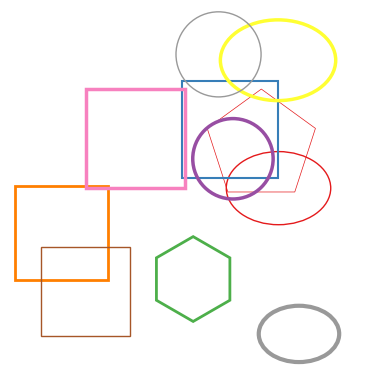[{"shape": "oval", "thickness": 1, "radius": 0.68, "center": [0.723, 0.511]}, {"shape": "pentagon", "thickness": 0.5, "radius": 0.74, "center": [0.679, 0.621]}, {"shape": "square", "thickness": 1.5, "radius": 0.62, "center": [0.597, 0.664]}, {"shape": "hexagon", "thickness": 2, "radius": 0.55, "center": [0.502, 0.275]}, {"shape": "circle", "thickness": 2.5, "radius": 0.52, "center": [0.605, 0.588]}, {"shape": "square", "thickness": 2, "radius": 0.61, "center": [0.159, 0.395]}, {"shape": "oval", "thickness": 2.5, "radius": 0.75, "center": [0.722, 0.844]}, {"shape": "square", "thickness": 1, "radius": 0.58, "center": [0.222, 0.244]}, {"shape": "square", "thickness": 2.5, "radius": 0.64, "center": [0.352, 0.64]}, {"shape": "oval", "thickness": 3, "radius": 0.52, "center": [0.777, 0.133]}, {"shape": "circle", "thickness": 1, "radius": 0.55, "center": [0.568, 0.859]}]